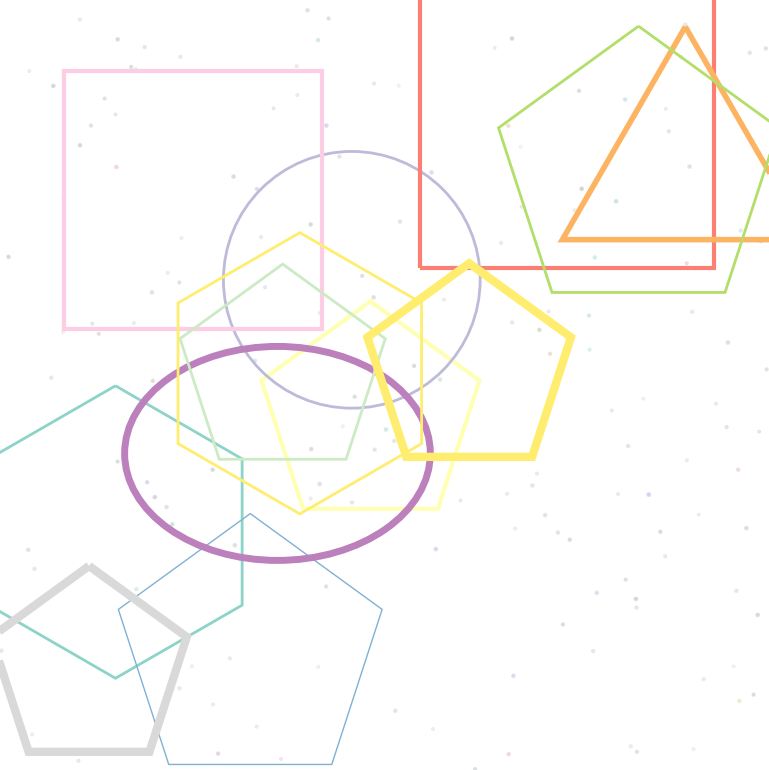[{"shape": "hexagon", "thickness": 1, "radius": 0.95, "center": [0.15, 0.309]}, {"shape": "pentagon", "thickness": 1.5, "radius": 0.74, "center": [0.481, 0.46]}, {"shape": "circle", "thickness": 1, "radius": 0.83, "center": [0.457, 0.637]}, {"shape": "square", "thickness": 1.5, "radius": 0.95, "center": [0.736, 0.843]}, {"shape": "pentagon", "thickness": 0.5, "radius": 0.9, "center": [0.325, 0.153]}, {"shape": "triangle", "thickness": 2, "radius": 0.92, "center": [0.89, 0.781]}, {"shape": "pentagon", "thickness": 1, "radius": 0.96, "center": [0.829, 0.775]}, {"shape": "square", "thickness": 1.5, "radius": 0.84, "center": [0.251, 0.741]}, {"shape": "pentagon", "thickness": 3, "radius": 0.67, "center": [0.116, 0.132]}, {"shape": "oval", "thickness": 2.5, "radius": 0.99, "center": [0.36, 0.411]}, {"shape": "pentagon", "thickness": 1, "radius": 0.7, "center": [0.367, 0.517]}, {"shape": "hexagon", "thickness": 1, "radius": 0.91, "center": [0.389, 0.515]}, {"shape": "pentagon", "thickness": 3, "radius": 0.69, "center": [0.609, 0.519]}]